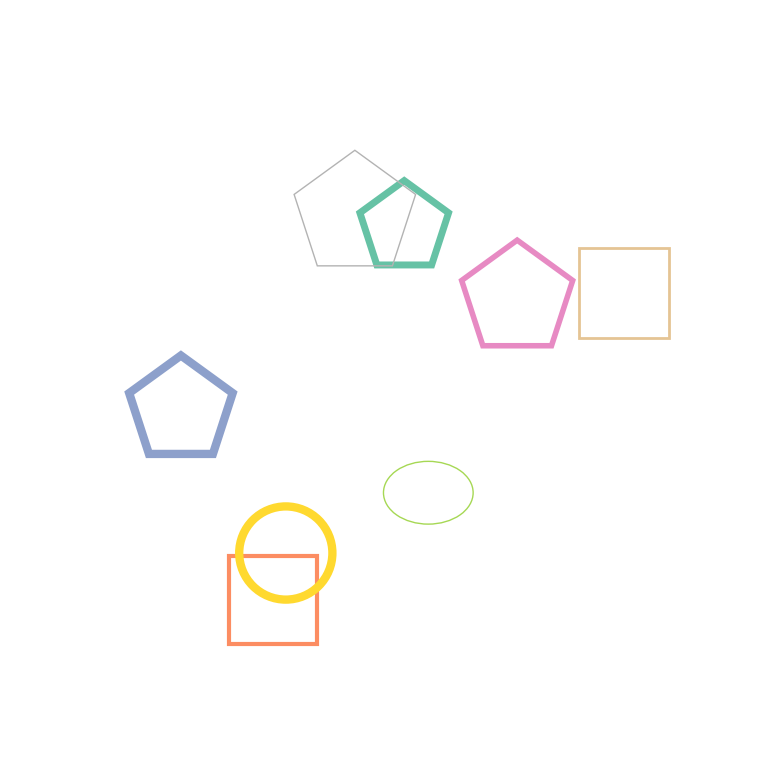[{"shape": "pentagon", "thickness": 2.5, "radius": 0.3, "center": [0.525, 0.705]}, {"shape": "square", "thickness": 1.5, "radius": 0.29, "center": [0.354, 0.221]}, {"shape": "pentagon", "thickness": 3, "radius": 0.35, "center": [0.235, 0.468]}, {"shape": "pentagon", "thickness": 2, "radius": 0.38, "center": [0.672, 0.612]}, {"shape": "oval", "thickness": 0.5, "radius": 0.29, "center": [0.556, 0.36]}, {"shape": "circle", "thickness": 3, "radius": 0.3, "center": [0.371, 0.282]}, {"shape": "square", "thickness": 1, "radius": 0.29, "center": [0.811, 0.62]}, {"shape": "pentagon", "thickness": 0.5, "radius": 0.41, "center": [0.461, 0.722]}]